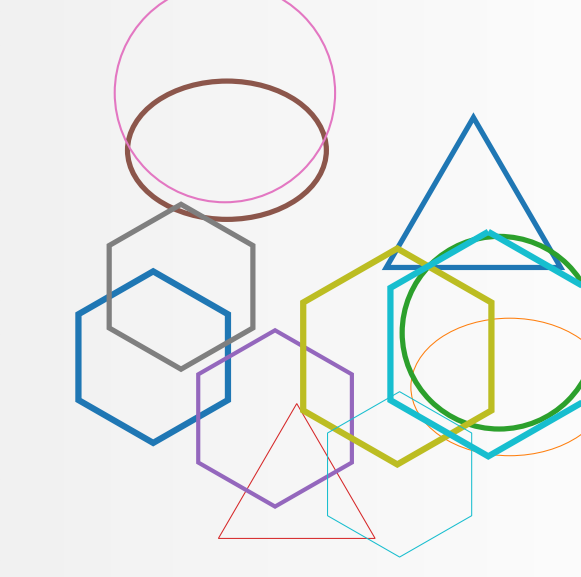[{"shape": "hexagon", "thickness": 3, "radius": 0.74, "center": [0.264, 0.381]}, {"shape": "triangle", "thickness": 2.5, "radius": 0.87, "center": [0.815, 0.623]}, {"shape": "oval", "thickness": 0.5, "radius": 0.85, "center": [0.877, 0.329]}, {"shape": "circle", "thickness": 2.5, "radius": 0.83, "center": [0.859, 0.423]}, {"shape": "triangle", "thickness": 0.5, "radius": 0.78, "center": [0.511, 0.145]}, {"shape": "hexagon", "thickness": 2, "radius": 0.76, "center": [0.473, 0.275]}, {"shape": "oval", "thickness": 2.5, "radius": 0.86, "center": [0.39, 0.739]}, {"shape": "circle", "thickness": 1, "radius": 0.95, "center": [0.387, 0.838]}, {"shape": "hexagon", "thickness": 2.5, "radius": 0.71, "center": [0.311, 0.503]}, {"shape": "hexagon", "thickness": 3, "radius": 0.93, "center": [0.684, 0.382]}, {"shape": "hexagon", "thickness": 0.5, "radius": 0.72, "center": [0.688, 0.178]}, {"shape": "hexagon", "thickness": 3, "radius": 0.97, "center": [0.84, 0.403]}]